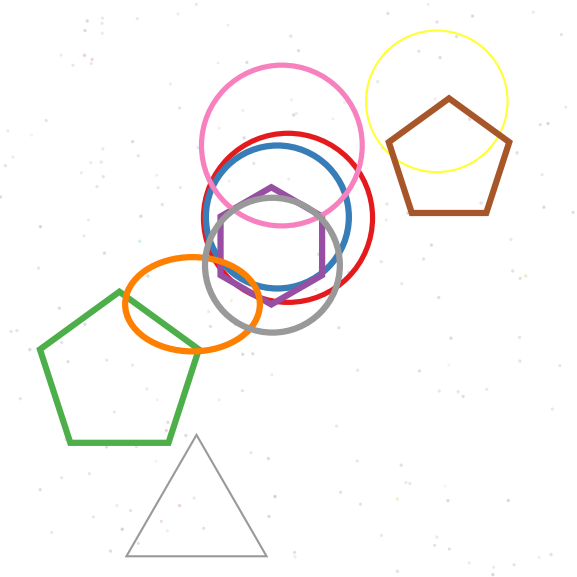[{"shape": "circle", "thickness": 2.5, "radius": 0.73, "center": [0.499, 0.622]}, {"shape": "circle", "thickness": 3, "radius": 0.62, "center": [0.48, 0.623]}, {"shape": "pentagon", "thickness": 3, "radius": 0.72, "center": [0.207, 0.349]}, {"shape": "hexagon", "thickness": 3, "radius": 0.51, "center": [0.47, 0.573]}, {"shape": "oval", "thickness": 3, "radius": 0.58, "center": [0.333, 0.472]}, {"shape": "circle", "thickness": 1, "radius": 0.61, "center": [0.756, 0.824]}, {"shape": "pentagon", "thickness": 3, "radius": 0.55, "center": [0.778, 0.719]}, {"shape": "circle", "thickness": 2.5, "radius": 0.7, "center": [0.488, 0.747]}, {"shape": "triangle", "thickness": 1, "radius": 0.7, "center": [0.34, 0.106]}, {"shape": "circle", "thickness": 3, "radius": 0.58, "center": [0.472, 0.54]}]